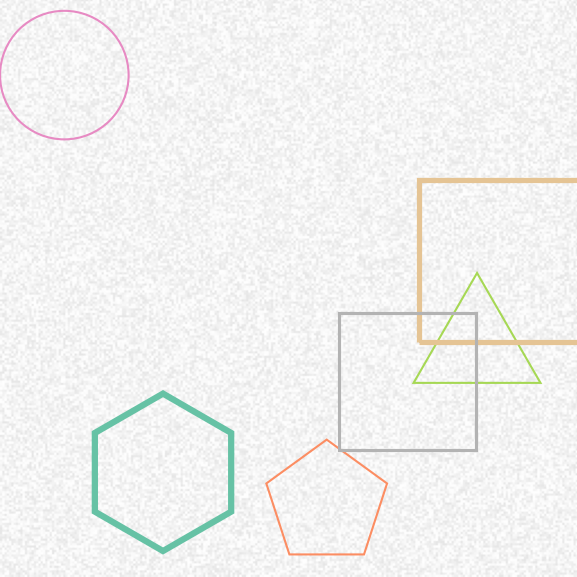[{"shape": "hexagon", "thickness": 3, "radius": 0.68, "center": [0.282, 0.181]}, {"shape": "pentagon", "thickness": 1, "radius": 0.55, "center": [0.566, 0.128]}, {"shape": "circle", "thickness": 1, "radius": 0.56, "center": [0.111, 0.869]}, {"shape": "triangle", "thickness": 1, "radius": 0.63, "center": [0.826, 0.4]}, {"shape": "square", "thickness": 2.5, "radius": 0.7, "center": [0.867, 0.547]}, {"shape": "square", "thickness": 1.5, "radius": 0.59, "center": [0.705, 0.338]}]